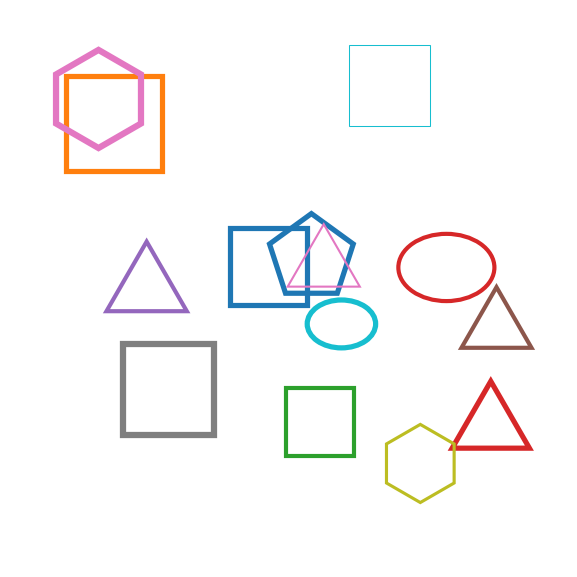[{"shape": "square", "thickness": 2.5, "radius": 0.33, "center": [0.465, 0.537]}, {"shape": "pentagon", "thickness": 2.5, "radius": 0.38, "center": [0.539, 0.553]}, {"shape": "square", "thickness": 2.5, "radius": 0.41, "center": [0.198, 0.785]}, {"shape": "square", "thickness": 2, "radius": 0.29, "center": [0.554, 0.268]}, {"shape": "triangle", "thickness": 2.5, "radius": 0.39, "center": [0.85, 0.262]}, {"shape": "oval", "thickness": 2, "radius": 0.42, "center": [0.773, 0.536]}, {"shape": "triangle", "thickness": 2, "radius": 0.4, "center": [0.254, 0.5]}, {"shape": "triangle", "thickness": 2, "radius": 0.35, "center": [0.86, 0.432]}, {"shape": "triangle", "thickness": 1, "radius": 0.36, "center": [0.561, 0.539]}, {"shape": "hexagon", "thickness": 3, "radius": 0.42, "center": [0.171, 0.828]}, {"shape": "square", "thickness": 3, "radius": 0.39, "center": [0.293, 0.325]}, {"shape": "hexagon", "thickness": 1.5, "radius": 0.34, "center": [0.728, 0.197]}, {"shape": "oval", "thickness": 2.5, "radius": 0.3, "center": [0.591, 0.438]}, {"shape": "square", "thickness": 0.5, "radius": 0.35, "center": [0.675, 0.851]}]